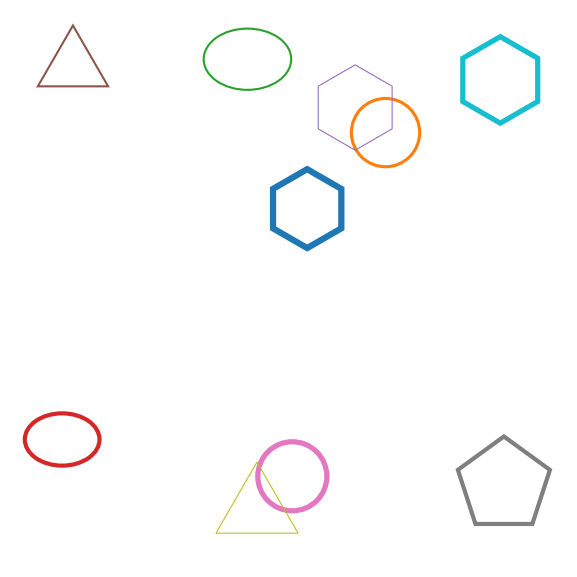[{"shape": "hexagon", "thickness": 3, "radius": 0.34, "center": [0.532, 0.638]}, {"shape": "circle", "thickness": 1.5, "radius": 0.3, "center": [0.668, 0.77]}, {"shape": "oval", "thickness": 1, "radius": 0.38, "center": [0.428, 0.897]}, {"shape": "oval", "thickness": 2, "radius": 0.32, "center": [0.108, 0.238]}, {"shape": "hexagon", "thickness": 0.5, "radius": 0.37, "center": [0.615, 0.813]}, {"shape": "triangle", "thickness": 1, "radius": 0.35, "center": [0.126, 0.885]}, {"shape": "circle", "thickness": 2.5, "radius": 0.3, "center": [0.506, 0.174]}, {"shape": "pentagon", "thickness": 2, "radius": 0.42, "center": [0.873, 0.16]}, {"shape": "triangle", "thickness": 0.5, "radius": 0.41, "center": [0.445, 0.117]}, {"shape": "hexagon", "thickness": 2.5, "radius": 0.37, "center": [0.866, 0.861]}]